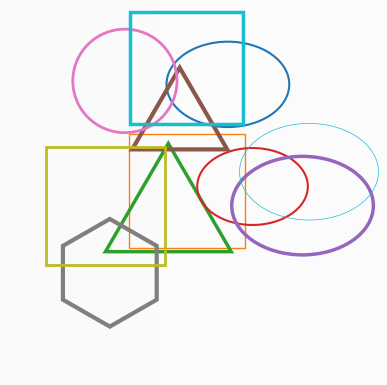[{"shape": "oval", "thickness": 1.5, "radius": 0.79, "center": [0.588, 0.781]}, {"shape": "square", "thickness": 1, "radius": 0.75, "center": [0.483, 0.504]}, {"shape": "triangle", "thickness": 2.5, "radius": 0.94, "center": [0.434, 0.44]}, {"shape": "oval", "thickness": 1.5, "radius": 0.71, "center": [0.652, 0.516]}, {"shape": "oval", "thickness": 2.5, "radius": 0.91, "center": [0.781, 0.466]}, {"shape": "triangle", "thickness": 3, "radius": 0.71, "center": [0.464, 0.683]}, {"shape": "circle", "thickness": 2, "radius": 0.67, "center": [0.322, 0.79]}, {"shape": "hexagon", "thickness": 3, "radius": 0.7, "center": [0.283, 0.291]}, {"shape": "square", "thickness": 2, "radius": 0.77, "center": [0.271, 0.465]}, {"shape": "oval", "thickness": 0.5, "radius": 0.9, "center": [0.797, 0.554]}, {"shape": "square", "thickness": 2.5, "radius": 0.73, "center": [0.481, 0.823]}]